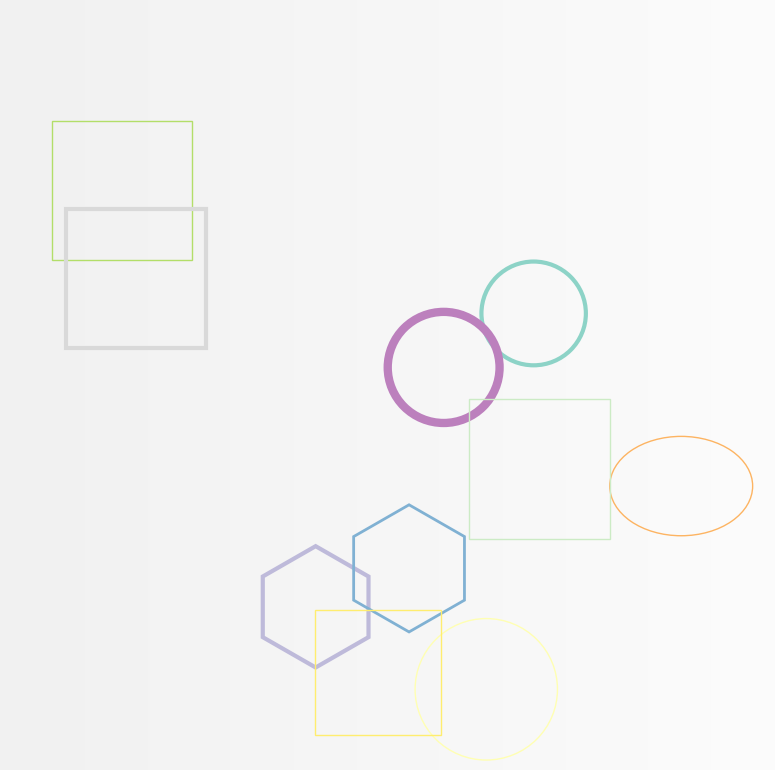[{"shape": "circle", "thickness": 1.5, "radius": 0.34, "center": [0.689, 0.593]}, {"shape": "circle", "thickness": 0.5, "radius": 0.46, "center": [0.627, 0.105]}, {"shape": "hexagon", "thickness": 1.5, "radius": 0.39, "center": [0.407, 0.212]}, {"shape": "hexagon", "thickness": 1, "radius": 0.41, "center": [0.528, 0.262]}, {"shape": "oval", "thickness": 0.5, "radius": 0.46, "center": [0.879, 0.369]}, {"shape": "square", "thickness": 0.5, "radius": 0.45, "center": [0.158, 0.753]}, {"shape": "square", "thickness": 1.5, "radius": 0.45, "center": [0.176, 0.638]}, {"shape": "circle", "thickness": 3, "radius": 0.36, "center": [0.572, 0.523]}, {"shape": "square", "thickness": 0.5, "radius": 0.46, "center": [0.696, 0.391]}, {"shape": "square", "thickness": 0.5, "radius": 0.41, "center": [0.488, 0.127]}]